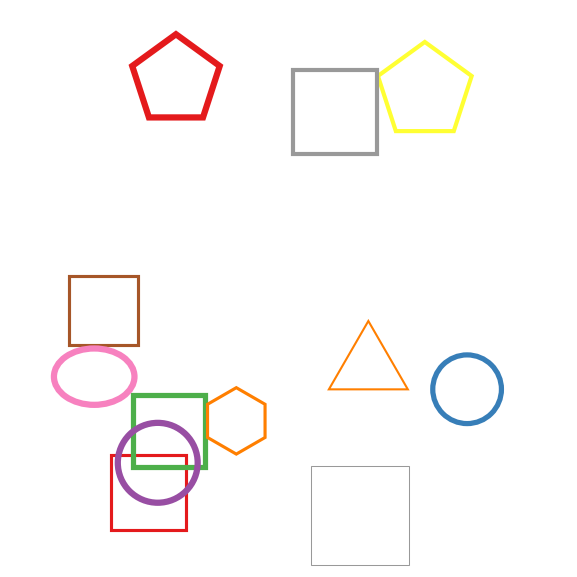[{"shape": "square", "thickness": 1.5, "radius": 0.32, "center": [0.258, 0.146]}, {"shape": "pentagon", "thickness": 3, "radius": 0.4, "center": [0.305, 0.86]}, {"shape": "circle", "thickness": 2.5, "radius": 0.3, "center": [0.809, 0.325]}, {"shape": "square", "thickness": 2.5, "radius": 0.31, "center": [0.293, 0.252]}, {"shape": "circle", "thickness": 3, "radius": 0.35, "center": [0.273, 0.198]}, {"shape": "hexagon", "thickness": 1.5, "radius": 0.29, "center": [0.409, 0.27]}, {"shape": "triangle", "thickness": 1, "radius": 0.39, "center": [0.638, 0.364]}, {"shape": "pentagon", "thickness": 2, "radius": 0.43, "center": [0.736, 0.841]}, {"shape": "square", "thickness": 1.5, "radius": 0.3, "center": [0.179, 0.462]}, {"shape": "oval", "thickness": 3, "radius": 0.35, "center": [0.163, 0.347]}, {"shape": "square", "thickness": 2, "radius": 0.36, "center": [0.581, 0.805]}, {"shape": "square", "thickness": 0.5, "radius": 0.43, "center": [0.623, 0.107]}]